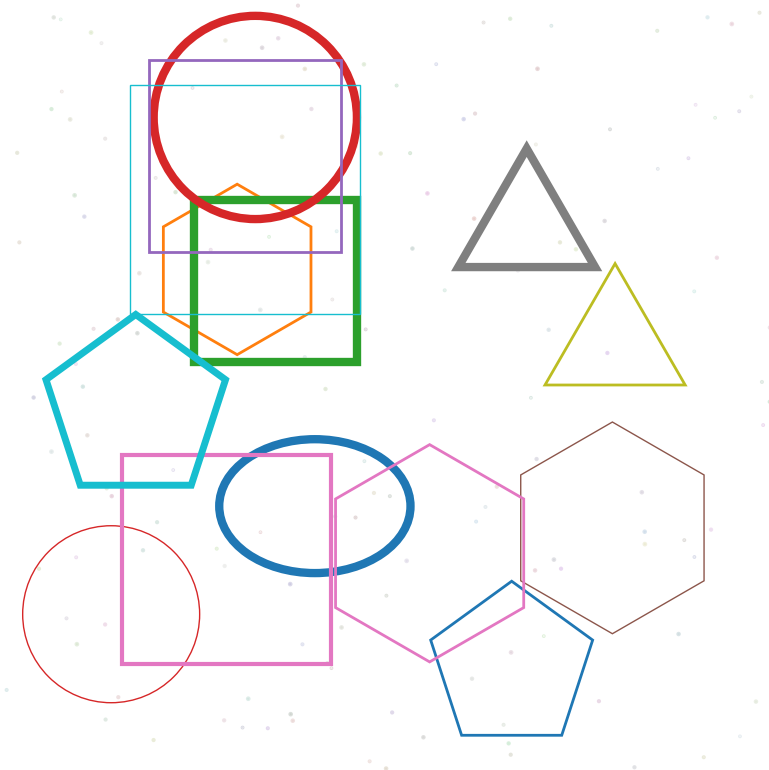[{"shape": "pentagon", "thickness": 1, "radius": 0.55, "center": [0.665, 0.135]}, {"shape": "oval", "thickness": 3, "radius": 0.62, "center": [0.409, 0.343]}, {"shape": "hexagon", "thickness": 1, "radius": 0.55, "center": [0.308, 0.65]}, {"shape": "square", "thickness": 3, "radius": 0.53, "center": [0.358, 0.635]}, {"shape": "circle", "thickness": 3, "radius": 0.66, "center": [0.332, 0.847]}, {"shape": "circle", "thickness": 0.5, "radius": 0.57, "center": [0.144, 0.202]}, {"shape": "square", "thickness": 1, "radius": 0.62, "center": [0.318, 0.797]}, {"shape": "hexagon", "thickness": 0.5, "radius": 0.69, "center": [0.795, 0.314]}, {"shape": "square", "thickness": 1.5, "radius": 0.68, "center": [0.294, 0.273]}, {"shape": "hexagon", "thickness": 1, "radius": 0.71, "center": [0.558, 0.281]}, {"shape": "triangle", "thickness": 3, "radius": 0.51, "center": [0.684, 0.704]}, {"shape": "triangle", "thickness": 1, "radius": 0.53, "center": [0.799, 0.553]}, {"shape": "pentagon", "thickness": 2.5, "radius": 0.61, "center": [0.176, 0.469]}, {"shape": "square", "thickness": 0.5, "radius": 0.74, "center": [0.318, 0.741]}]